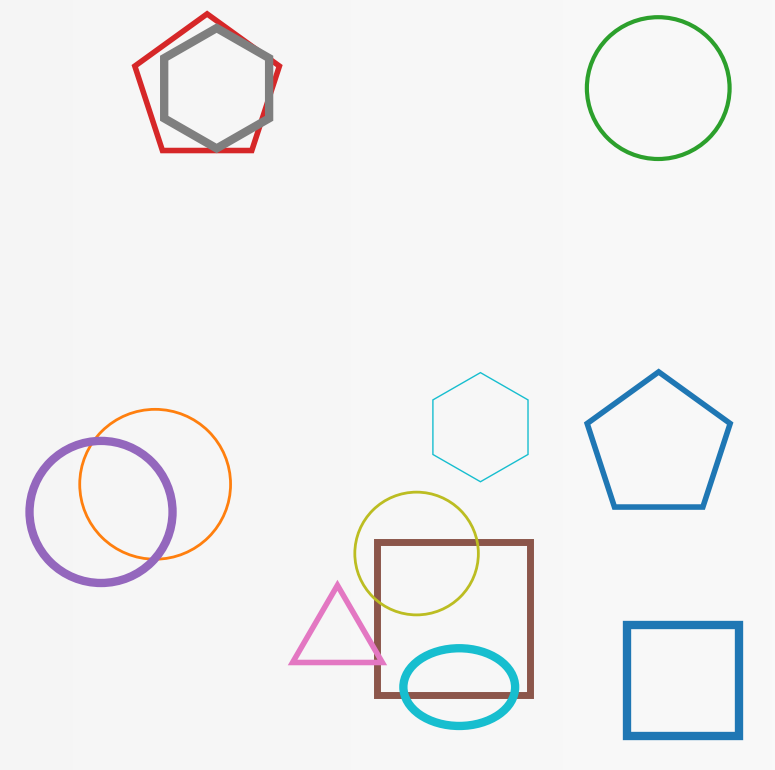[{"shape": "square", "thickness": 3, "radius": 0.36, "center": [0.882, 0.116]}, {"shape": "pentagon", "thickness": 2, "radius": 0.49, "center": [0.85, 0.42]}, {"shape": "circle", "thickness": 1, "radius": 0.49, "center": [0.2, 0.371]}, {"shape": "circle", "thickness": 1.5, "radius": 0.46, "center": [0.849, 0.886]}, {"shape": "pentagon", "thickness": 2, "radius": 0.49, "center": [0.267, 0.884]}, {"shape": "circle", "thickness": 3, "radius": 0.46, "center": [0.13, 0.335]}, {"shape": "square", "thickness": 2.5, "radius": 0.5, "center": [0.585, 0.196]}, {"shape": "triangle", "thickness": 2, "radius": 0.33, "center": [0.435, 0.173]}, {"shape": "hexagon", "thickness": 3, "radius": 0.39, "center": [0.28, 0.885]}, {"shape": "circle", "thickness": 1, "radius": 0.4, "center": [0.538, 0.281]}, {"shape": "oval", "thickness": 3, "radius": 0.36, "center": [0.593, 0.108]}, {"shape": "hexagon", "thickness": 0.5, "radius": 0.35, "center": [0.62, 0.445]}]